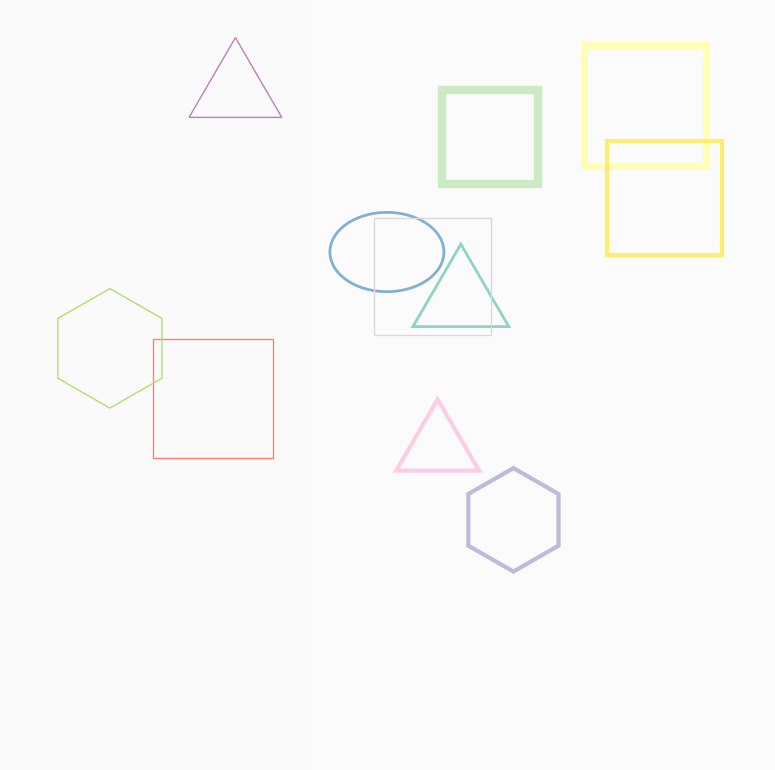[{"shape": "triangle", "thickness": 1, "radius": 0.36, "center": [0.595, 0.612]}, {"shape": "square", "thickness": 2.5, "radius": 0.39, "center": [0.832, 0.863]}, {"shape": "hexagon", "thickness": 1.5, "radius": 0.34, "center": [0.662, 0.325]}, {"shape": "square", "thickness": 0.5, "radius": 0.39, "center": [0.274, 0.483]}, {"shape": "oval", "thickness": 1, "radius": 0.37, "center": [0.499, 0.673]}, {"shape": "hexagon", "thickness": 0.5, "radius": 0.39, "center": [0.142, 0.548]}, {"shape": "triangle", "thickness": 1.5, "radius": 0.31, "center": [0.565, 0.42]}, {"shape": "square", "thickness": 0.5, "radius": 0.38, "center": [0.558, 0.641]}, {"shape": "triangle", "thickness": 0.5, "radius": 0.35, "center": [0.304, 0.882]}, {"shape": "square", "thickness": 3, "radius": 0.31, "center": [0.632, 0.822]}, {"shape": "square", "thickness": 1.5, "radius": 0.37, "center": [0.857, 0.743]}]